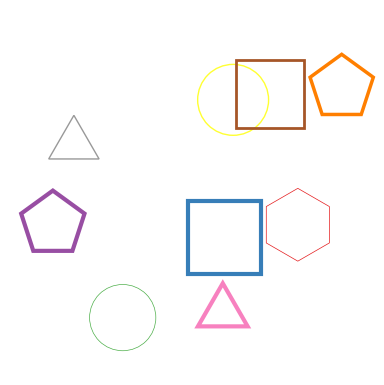[{"shape": "hexagon", "thickness": 0.5, "radius": 0.47, "center": [0.774, 0.416]}, {"shape": "square", "thickness": 3, "radius": 0.47, "center": [0.583, 0.383]}, {"shape": "circle", "thickness": 0.5, "radius": 0.43, "center": [0.319, 0.175]}, {"shape": "pentagon", "thickness": 3, "radius": 0.43, "center": [0.137, 0.418]}, {"shape": "pentagon", "thickness": 2.5, "radius": 0.43, "center": [0.888, 0.773]}, {"shape": "circle", "thickness": 1, "radius": 0.46, "center": [0.605, 0.741]}, {"shape": "square", "thickness": 2, "radius": 0.44, "center": [0.701, 0.756]}, {"shape": "triangle", "thickness": 3, "radius": 0.37, "center": [0.579, 0.19]}, {"shape": "triangle", "thickness": 1, "radius": 0.38, "center": [0.192, 0.625]}]